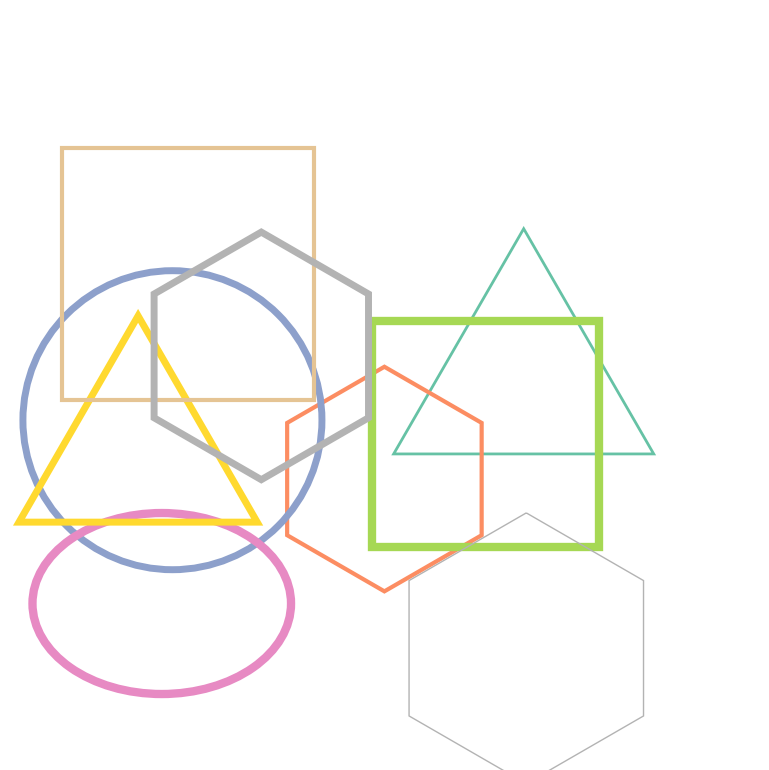[{"shape": "triangle", "thickness": 1, "radius": 0.97, "center": [0.68, 0.508]}, {"shape": "hexagon", "thickness": 1.5, "radius": 0.73, "center": [0.499, 0.378]}, {"shape": "circle", "thickness": 2.5, "radius": 0.97, "center": [0.224, 0.454]}, {"shape": "oval", "thickness": 3, "radius": 0.84, "center": [0.21, 0.216]}, {"shape": "square", "thickness": 3, "radius": 0.73, "center": [0.63, 0.437]}, {"shape": "triangle", "thickness": 2.5, "radius": 0.89, "center": [0.179, 0.411]}, {"shape": "square", "thickness": 1.5, "radius": 0.82, "center": [0.245, 0.645]}, {"shape": "hexagon", "thickness": 2.5, "radius": 0.8, "center": [0.339, 0.538]}, {"shape": "hexagon", "thickness": 0.5, "radius": 0.88, "center": [0.683, 0.158]}]